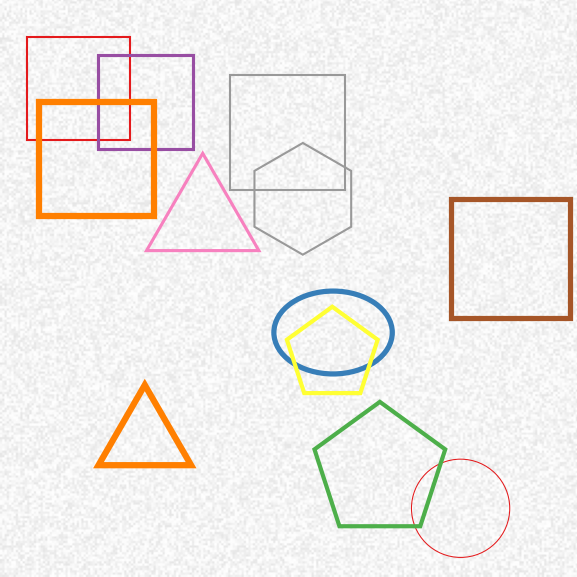[{"shape": "circle", "thickness": 0.5, "radius": 0.43, "center": [0.798, 0.119]}, {"shape": "square", "thickness": 1, "radius": 0.44, "center": [0.136, 0.846]}, {"shape": "oval", "thickness": 2.5, "radius": 0.51, "center": [0.577, 0.423]}, {"shape": "pentagon", "thickness": 2, "radius": 0.6, "center": [0.658, 0.184]}, {"shape": "square", "thickness": 1.5, "radius": 0.41, "center": [0.252, 0.822]}, {"shape": "triangle", "thickness": 3, "radius": 0.46, "center": [0.251, 0.24]}, {"shape": "square", "thickness": 3, "radius": 0.5, "center": [0.168, 0.724]}, {"shape": "pentagon", "thickness": 2, "radius": 0.41, "center": [0.575, 0.385]}, {"shape": "square", "thickness": 2.5, "radius": 0.51, "center": [0.884, 0.552]}, {"shape": "triangle", "thickness": 1.5, "radius": 0.56, "center": [0.351, 0.621]}, {"shape": "hexagon", "thickness": 1, "radius": 0.48, "center": [0.524, 0.655]}, {"shape": "square", "thickness": 1, "radius": 0.5, "center": [0.497, 0.77]}]